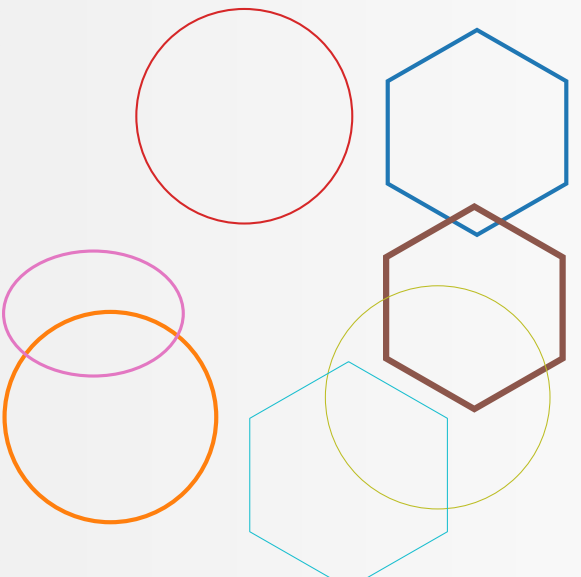[{"shape": "hexagon", "thickness": 2, "radius": 0.89, "center": [0.821, 0.77]}, {"shape": "circle", "thickness": 2, "radius": 0.91, "center": [0.19, 0.277]}, {"shape": "circle", "thickness": 1, "radius": 0.93, "center": [0.42, 0.798]}, {"shape": "hexagon", "thickness": 3, "radius": 0.88, "center": [0.816, 0.466]}, {"shape": "oval", "thickness": 1.5, "radius": 0.77, "center": [0.161, 0.456]}, {"shape": "circle", "thickness": 0.5, "radius": 0.97, "center": [0.753, 0.311]}, {"shape": "hexagon", "thickness": 0.5, "radius": 0.98, "center": [0.6, 0.177]}]